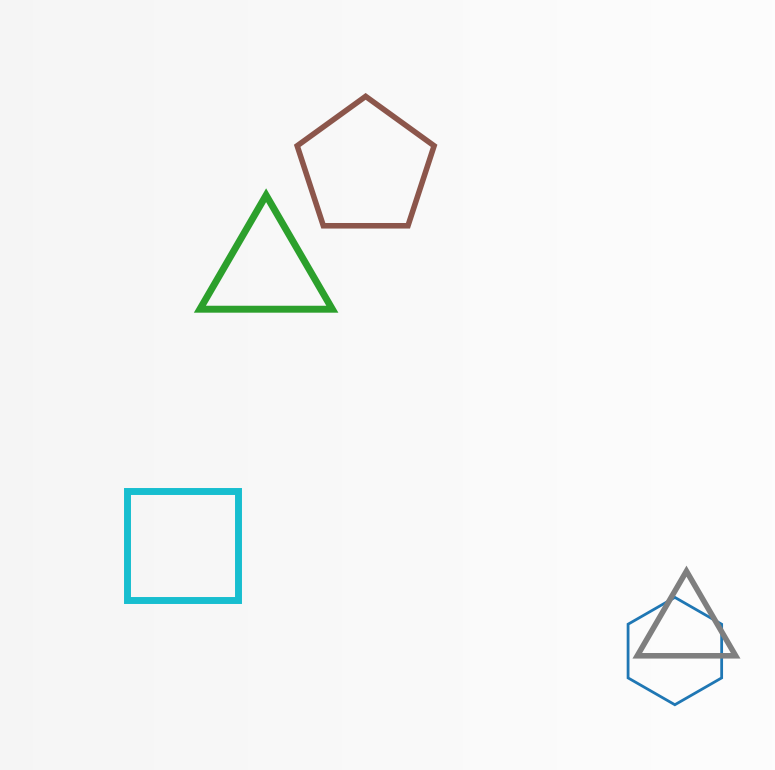[{"shape": "hexagon", "thickness": 1, "radius": 0.35, "center": [0.871, 0.154]}, {"shape": "triangle", "thickness": 2.5, "radius": 0.49, "center": [0.343, 0.648]}, {"shape": "pentagon", "thickness": 2, "radius": 0.46, "center": [0.472, 0.782]}, {"shape": "triangle", "thickness": 2, "radius": 0.37, "center": [0.886, 0.185]}, {"shape": "square", "thickness": 2.5, "radius": 0.36, "center": [0.236, 0.291]}]